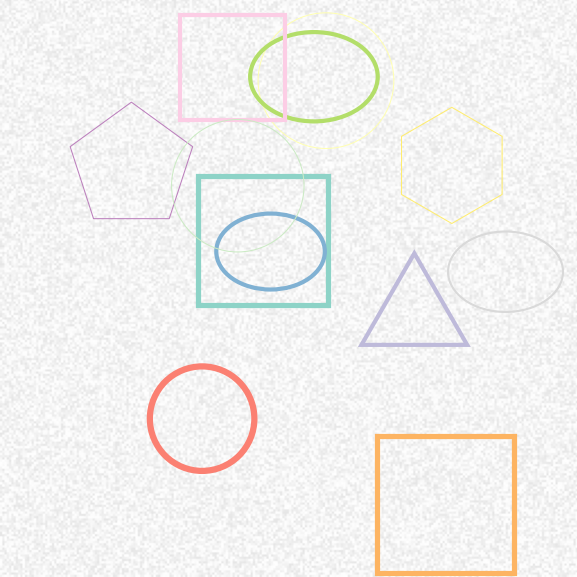[{"shape": "square", "thickness": 2.5, "radius": 0.56, "center": [0.456, 0.583]}, {"shape": "circle", "thickness": 0.5, "radius": 0.59, "center": [0.564, 0.859]}, {"shape": "triangle", "thickness": 2, "radius": 0.53, "center": [0.717, 0.455]}, {"shape": "circle", "thickness": 3, "radius": 0.45, "center": [0.35, 0.274]}, {"shape": "oval", "thickness": 2, "radius": 0.47, "center": [0.469, 0.564]}, {"shape": "square", "thickness": 2.5, "radius": 0.59, "center": [0.772, 0.125]}, {"shape": "oval", "thickness": 2, "radius": 0.55, "center": [0.544, 0.866]}, {"shape": "square", "thickness": 2, "radius": 0.46, "center": [0.403, 0.883]}, {"shape": "oval", "thickness": 1, "radius": 0.5, "center": [0.875, 0.529]}, {"shape": "pentagon", "thickness": 0.5, "radius": 0.56, "center": [0.228, 0.711]}, {"shape": "circle", "thickness": 0.5, "radius": 0.57, "center": [0.412, 0.678]}, {"shape": "hexagon", "thickness": 0.5, "radius": 0.5, "center": [0.782, 0.713]}]